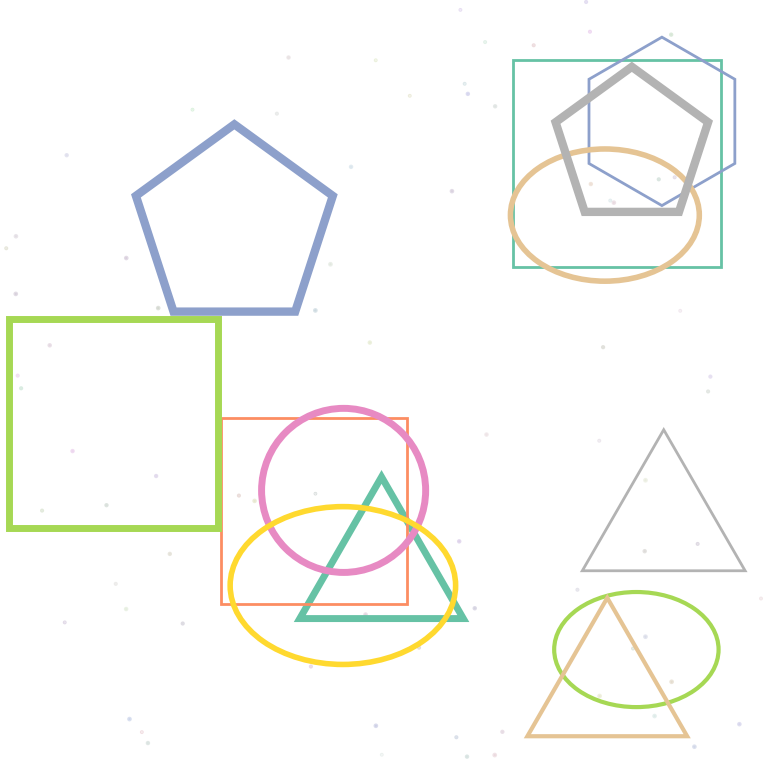[{"shape": "square", "thickness": 1, "radius": 0.67, "center": [0.801, 0.788]}, {"shape": "triangle", "thickness": 2.5, "radius": 0.61, "center": [0.496, 0.258]}, {"shape": "square", "thickness": 1, "radius": 0.6, "center": [0.408, 0.337]}, {"shape": "pentagon", "thickness": 3, "radius": 0.67, "center": [0.304, 0.704]}, {"shape": "hexagon", "thickness": 1, "radius": 0.55, "center": [0.86, 0.842]}, {"shape": "circle", "thickness": 2.5, "radius": 0.53, "center": [0.446, 0.363]}, {"shape": "square", "thickness": 2.5, "radius": 0.68, "center": [0.147, 0.45]}, {"shape": "oval", "thickness": 1.5, "radius": 0.53, "center": [0.826, 0.156]}, {"shape": "oval", "thickness": 2, "radius": 0.73, "center": [0.445, 0.24]}, {"shape": "triangle", "thickness": 1.5, "radius": 0.6, "center": [0.789, 0.104]}, {"shape": "oval", "thickness": 2, "radius": 0.61, "center": [0.786, 0.721]}, {"shape": "pentagon", "thickness": 3, "radius": 0.52, "center": [0.821, 0.809]}, {"shape": "triangle", "thickness": 1, "radius": 0.61, "center": [0.862, 0.32]}]